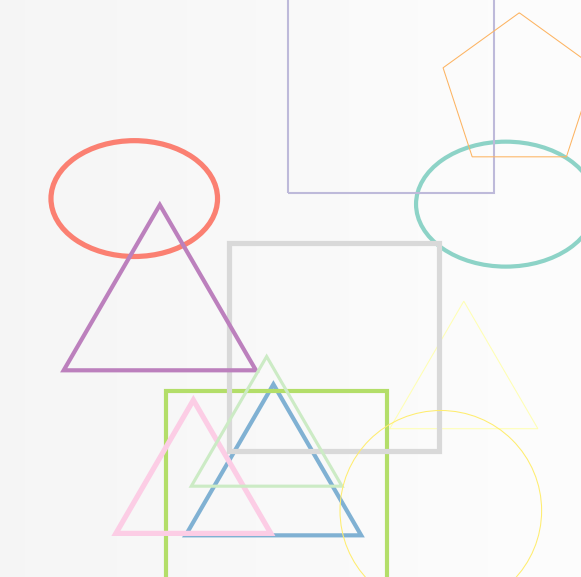[{"shape": "oval", "thickness": 2, "radius": 0.77, "center": [0.87, 0.646]}, {"shape": "triangle", "thickness": 0.5, "radius": 0.74, "center": [0.798, 0.33]}, {"shape": "square", "thickness": 1, "radius": 0.89, "center": [0.673, 0.841]}, {"shape": "oval", "thickness": 2.5, "radius": 0.72, "center": [0.231, 0.655]}, {"shape": "triangle", "thickness": 2, "radius": 0.87, "center": [0.47, 0.159]}, {"shape": "pentagon", "thickness": 0.5, "radius": 0.69, "center": [0.893, 0.839]}, {"shape": "square", "thickness": 2, "radius": 0.95, "center": [0.476, 0.132]}, {"shape": "triangle", "thickness": 2.5, "radius": 0.77, "center": [0.333, 0.152]}, {"shape": "square", "thickness": 2.5, "radius": 0.9, "center": [0.575, 0.399]}, {"shape": "triangle", "thickness": 2, "radius": 0.95, "center": [0.275, 0.453]}, {"shape": "triangle", "thickness": 1.5, "radius": 0.75, "center": [0.459, 0.232]}, {"shape": "circle", "thickness": 0.5, "radius": 0.87, "center": [0.758, 0.115]}]